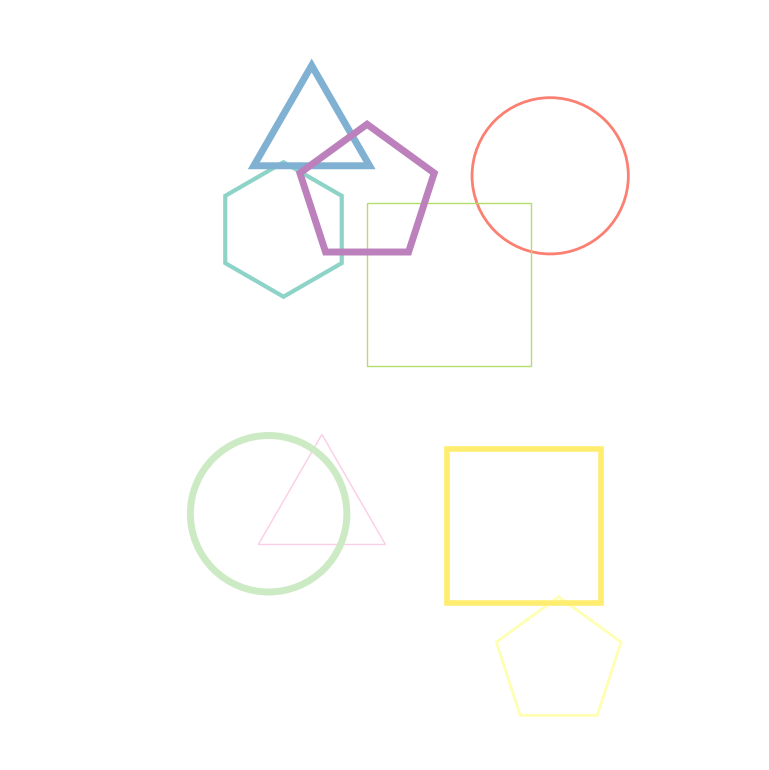[{"shape": "hexagon", "thickness": 1.5, "radius": 0.44, "center": [0.368, 0.702]}, {"shape": "pentagon", "thickness": 1, "radius": 0.43, "center": [0.726, 0.14]}, {"shape": "circle", "thickness": 1, "radius": 0.51, "center": [0.715, 0.772]}, {"shape": "triangle", "thickness": 2.5, "radius": 0.43, "center": [0.405, 0.828]}, {"shape": "square", "thickness": 0.5, "radius": 0.53, "center": [0.583, 0.631]}, {"shape": "triangle", "thickness": 0.5, "radius": 0.48, "center": [0.418, 0.341]}, {"shape": "pentagon", "thickness": 2.5, "radius": 0.46, "center": [0.477, 0.747]}, {"shape": "circle", "thickness": 2.5, "radius": 0.51, "center": [0.349, 0.333]}, {"shape": "square", "thickness": 2, "radius": 0.5, "center": [0.681, 0.316]}]